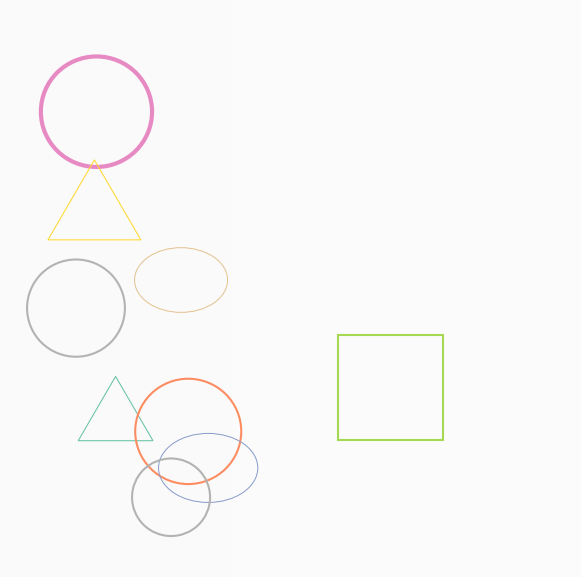[{"shape": "triangle", "thickness": 0.5, "radius": 0.37, "center": [0.199, 0.273]}, {"shape": "circle", "thickness": 1, "radius": 0.46, "center": [0.324, 0.252]}, {"shape": "oval", "thickness": 0.5, "radius": 0.43, "center": [0.358, 0.189]}, {"shape": "circle", "thickness": 2, "radius": 0.48, "center": [0.166, 0.806]}, {"shape": "square", "thickness": 1, "radius": 0.45, "center": [0.671, 0.328]}, {"shape": "triangle", "thickness": 0.5, "radius": 0.46, "center": [0.162, 0.63]}, {"shape": "oval", "thickness": 0.5, "radius": 0.4, "center": [0.312, 0.514]}, {"shape": "circle", "thickness": 1, "radius": 0.42, "center": [0.131, 0.466]}, {"shape": "circle", "thickness": 1, "radius": 0.34, "center": [0.294, 0.138]}]